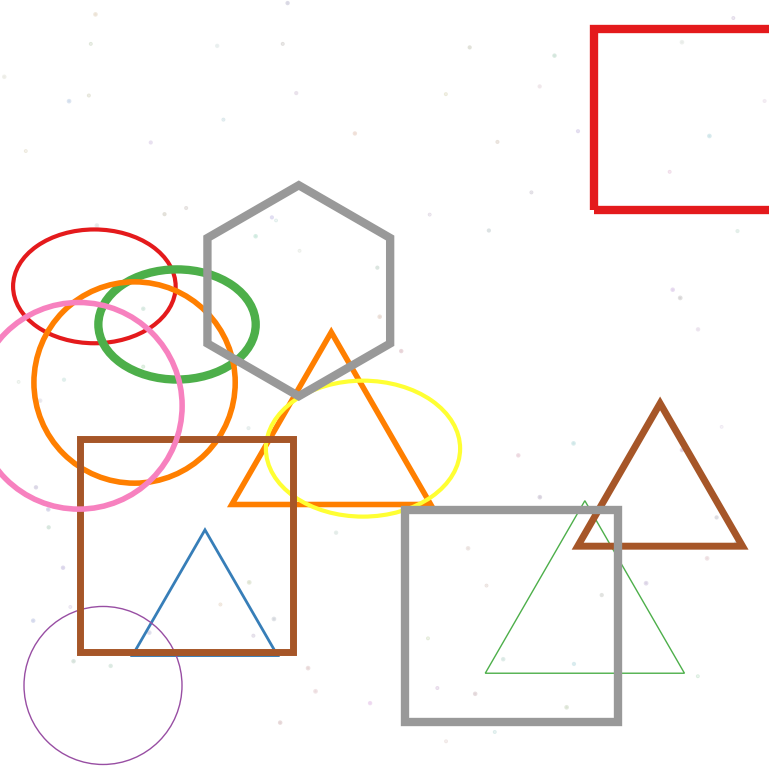[{"shape": "square", "thickness": 3, "radius": 0.59, "center": [0.889, 0.845]}, {"shape": "oval", "thickness": 1.5, "radius": 0.53, "center": [0.123, 0.628]}, {"shape": "triangle", "thickness": 1, "radius": 0.54, "center": [0.266, 0.203]}, {"shape": "triangle", "thickness": 0.5, "radius": 0.75, "center": [0.76, 0.2]}, {"shape": "oval", "thickness": 3, "radius": 0.51, "center": [0.23, 0.579]}, {"shape": "circle", "thickness": 0.5, "radius": 0.51, "center": [0.134, 0.11]}, {"shape": "triangle", "thickness": 2, "radius": 0.75, "center": [0.43, 0.419]}, {"shape": "circle", "thickness": 2, "radius": 0.65, "center": [0.175, 0.503]}, {"shape": "oval", "thickness": 1.5, "radius": 0.63, "center": [0.471, 0.417]}, {"shape": "triangle", "thickness": 2.5, "radius": 0.62, "center": [0.857, 0.352]}, {"shape": "square", "thickness": 2.5, "radius": 0.69, "center": [0.243, 0.291]}, {"shape": "circle", "thickness": 2, "radius": 0.67, "center": [0.102, 0.473]}, {"shape": "square", "thickness": 3, "radius": 0.69, "center": [0.664, 0.2]}, {"shape": "hexagon", "thickness": 3, "radius": 0.69, "center": [0.388, 0.622]}]